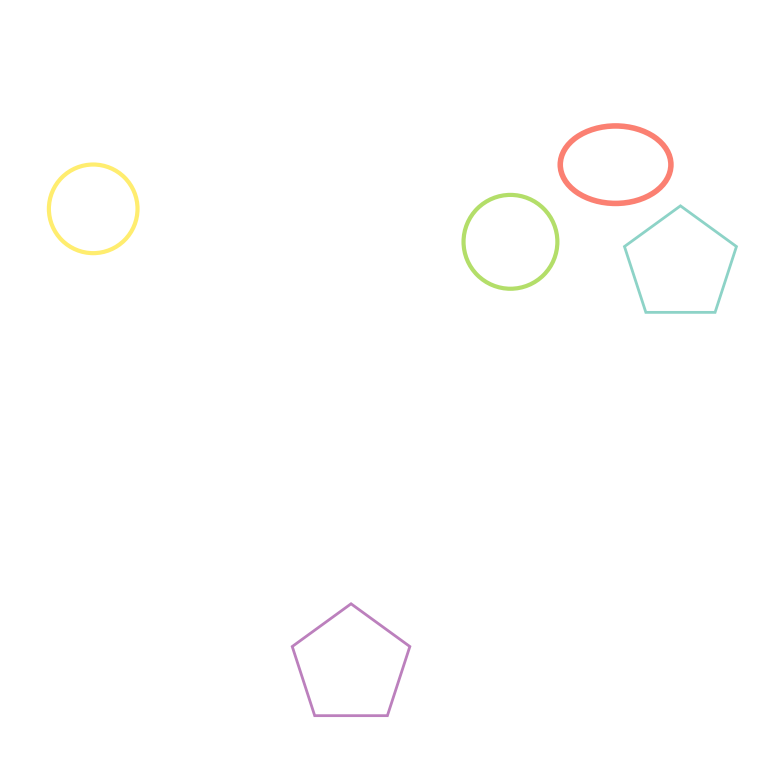[{"shape": "pentagon", "thickness": 1, "radius": 0.38, "center": [0.884, 0.656]}, {"shape": "oval", "thickness": 2, "radius": 0.36, "center": [0.799, 0.786]}, {"shape": "circle", "thickness": 1.5, "radius": 0.3, "center": [0.663, 0.686]}, {"shape": "pentagon", "thickness": 1, "radius": 0.4, "center": [0.456, 0.136]}, {"shape": "circle", "thickness": 1.5, "radius": 0.29, "center": [0.121, 0.729]}]